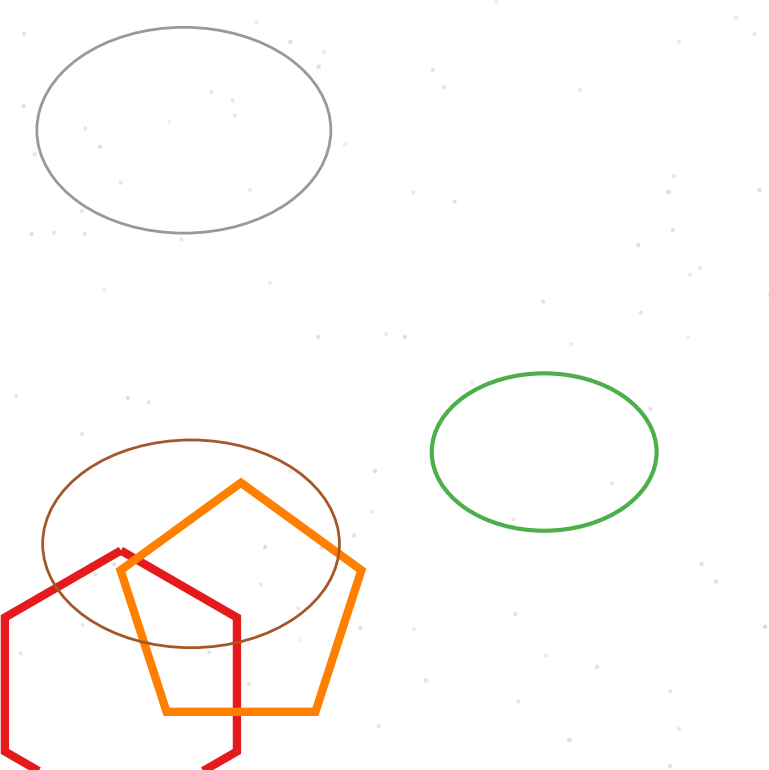[{"shape": "hexagon", "thickness": 3, "radius": 0.87, "center": [0.157, 0.111]}, {"shape": "oval", "thickness": 1.5, "radius": 0.73, "center": [0.707, 0.413]}, {"shape": "pentagon", "thickness": 3, "radius": 0.82, "center": [0.313, 0.209]}, {"shape": "oval", "thickness": 1, "radius": 0.96, "center": [0.248, 0.294]}, {"shape": "oval", "thickness": 1, "radius": 0.95, "center": [0.239, 0.831]}]